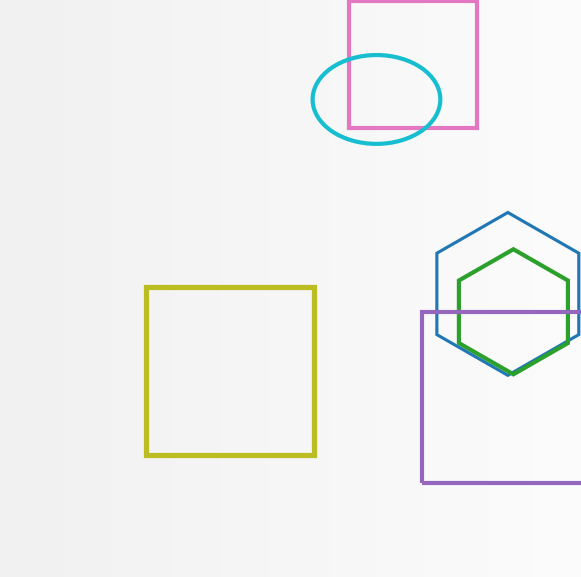[{"shape": "hexagon", "thickness": 1.5, "radius": 0.7, "center": [0.874, 0.49]}, {"shape": "hexagon", "thickness": 2, "radius": 0.54, "center": [0.883, 0.459]}, {"shape": "square", "thickness": 2, "radius": 0.74, "center": [0.874, 0.311]}, {"shape": "square", "thickness": 2, "radius": 0.55, "center": [0.711, 0.887]}, {"shape": "square", "thickness": 2.5, "radius": 0.72, "center": [0.396, 0.357]}, {"shape": "oval", "thickness": 2, "radius": 0.55, "center": [0.648, 0.827]}]